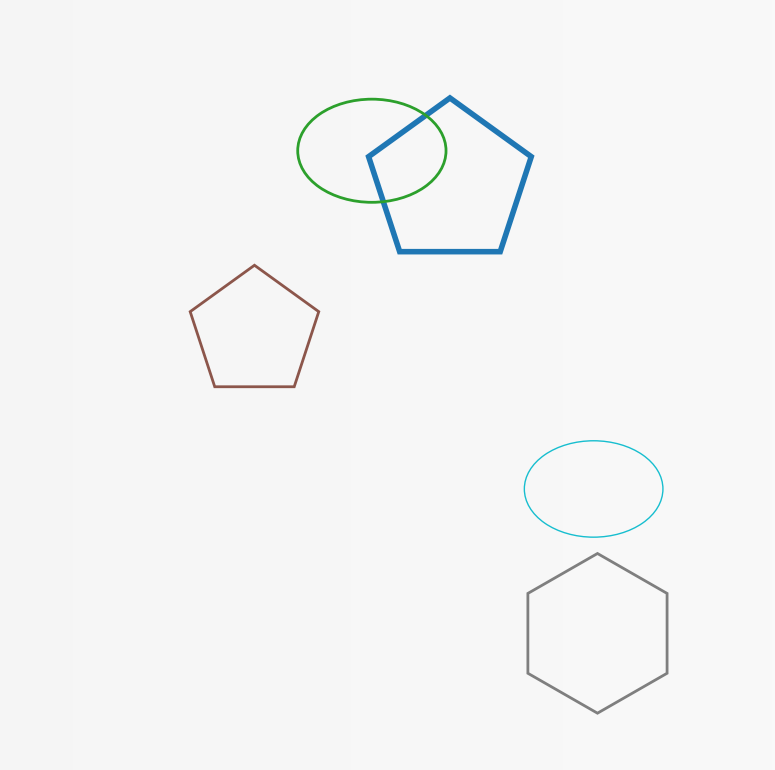[{"shape": "pentagon", "thickness": 2, "radius": 0.55, "center": [0.581, 0.762]}, {"shape": "oval", "thickness": 1, "radius": 0.48, "center": [0.48, 0.804]}, {"shape": "pentagon", "thickness": 1, "radius": 0.44, "center": [0.328, 0.568]}, {"shape": "hexagon", "thickness": 1, "radius": 0.52, "center": [0.771, 0.177]}, {"shape": "oval", "thickness": 0.5, "radius": 0.45, "center": [0.766, 0.365]}]